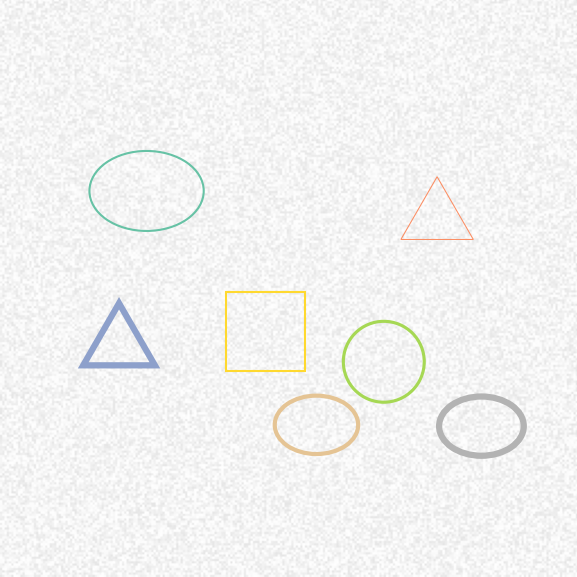[{"shape": "oval", "thickness": 1, "radius": 0.49, "center": [0.254, 0.668]}, {"shape": "triangle", "thickness": 0.5, "radius": 0.36, "center": [0.757, 0.621]}, {"shape": "triangle", "thickness": 3, "radius": 0.36, "center": [0.206, 0.402]}, {"shape": "circle", "thickness": 1.5, "radius": 0.35, "center": [0.665, 0.373]}, {"shape": "square", "thickness": 1, "radius": 0.34, "center": [0.459, 0.426]}, {"shape": "oval", "thickness": 2, "radius": 0.36, "center": [0.548, 0.263]}, {"shape": "oval", "thickness": 3, "radius": 0.37, "center": [0.834, 0.261]}]